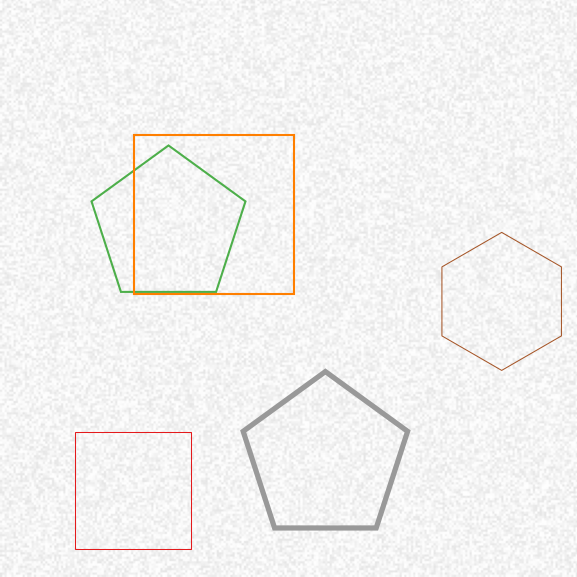[{"shape": "square", "thickness": 0.5, "radius": 0.5, "center": [0.23, 0.15]}, {"shape": "pentagon", "thickness": 1, "radius": 0.7, "center": [0.292, 0.607]}, {"shape": "square", "thickness": 1, "radius": 0.69, "center": [0.37, 0.628]}, {"shape": "hexagon", "thickness": 0.5, "radius": 0.6, "center": [0.869, 0.477]}, {"shape": "pentagon", "thickness": 2.5, "radius": 0.75, "center": [0.563, 0.206]}]